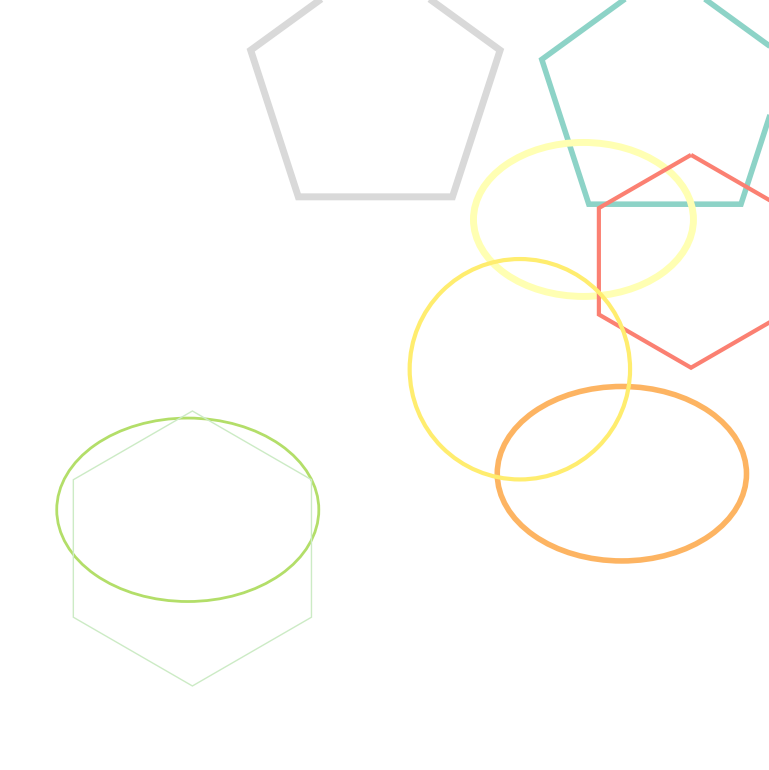[{"shape": "pentagon", "thickness": 2, "radius": 0.84, "center": [0.864, 0.871]}, {"shape": "oval", "thickness": 2.5, "radius": 0.71, "center": [0.758, 0.715]}, {"shape": "hexagon", "thickness": 1.5, "radius": 0.69, "center": [0.897, 0.661]}, {"shape": "oval", "thickness": 2, "radius": 0.81, "center": [0.808, 0.385]}, {"shape": "oval", "thickness": 1, "radius": 0.85, "center": [0.244, 0.338]}, {"shape": "pentagon", "thickness": 2.5, "radius": 0.85, "center": [0.488, 0.882]}, {"shape": "hexagon", "thickness": 0.5, "radius": 0.89, "center": [0.25, 0.288]}, {"shape": "circle", "thickness": 1.5, "radius": 0.72, "center": [0.675, 0.52]}]